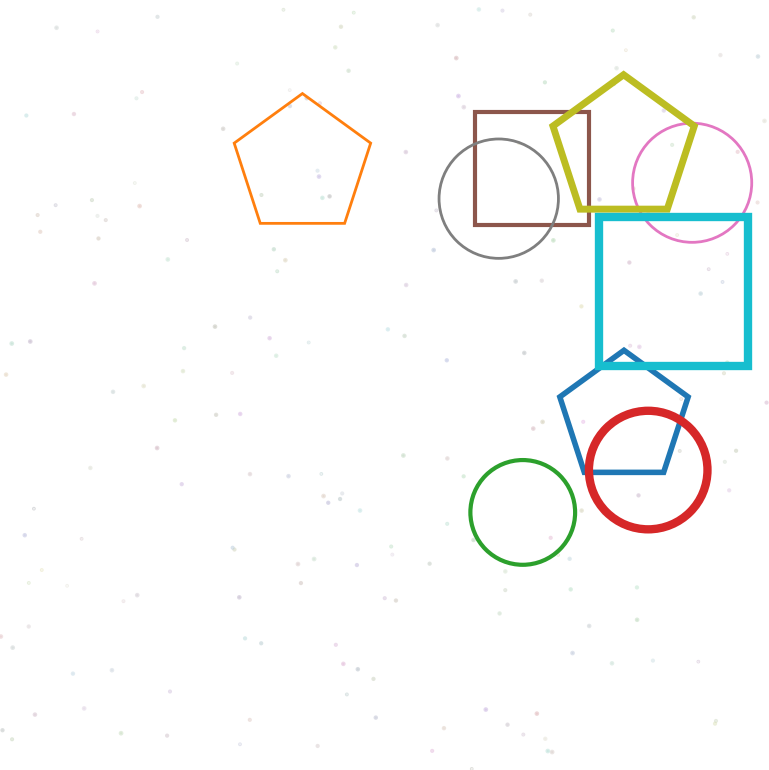[{"shape": "pentagon", "thickness": 2, "radius": 0.44, "center": [0.81, 0.457]}, {"shape": "pentagon", "thickness": 1, "radius": 0.47, "center": [0.393, 0.785]}, {"shape": "circle", "thickness": 1.5, "radius": 0.34, "center": [0.679, 0.335]}, {"shape": "circle", "thickness": 3, "radius": 0.38, "center": [0.842, 0.39]}, {"shape": "square", "thickness": 1.5, "radius": 0.37, "center": [0.691, 0.781]}, {"shape": "circle", "thickness": 1, "radius": 0.39, "center": [0.899, 0.763]}, {"shape": "circle", "thickness": 1, "radius": 0.39, "center": [0.648, 0.742]}, {"shape": "pentagon", "thickness": 2.5, "radius": 0.48, "center": [0.81, 0.806]}, {"shape": "square", "thickness": 3, "radius": 0.48, "center": [0.875, 0.621]}]